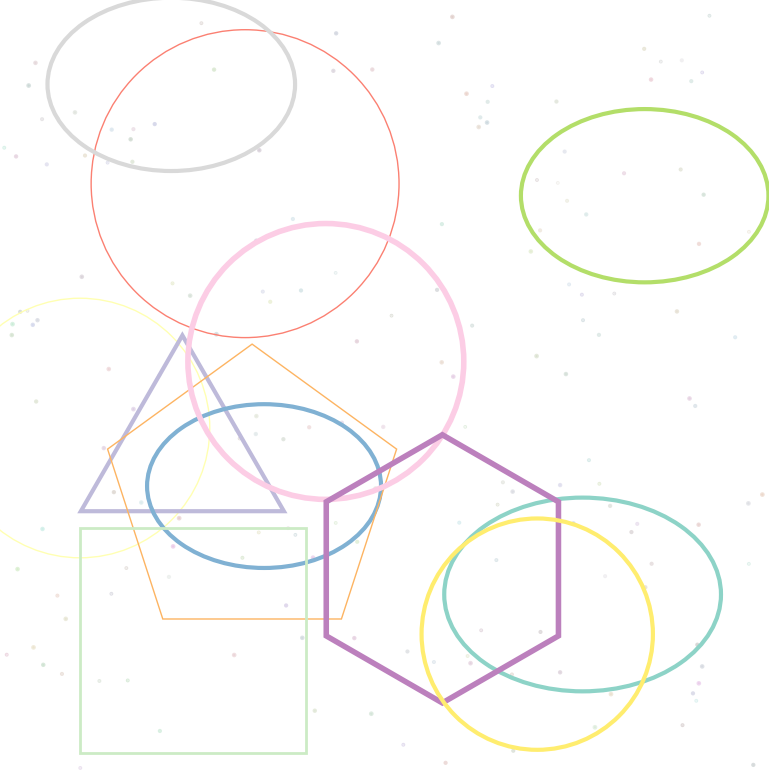[{"shape": "oval", "thickness": 1.5, "radius": 0.9, "center": [0.757, 0.228]}, {"shape": "circle", "thickness": 0.5, "radius": 0.84, "center": [0.104, 0.444]}, {"shape": "triangle", "thickness": 1.5, "radius": 0.76, "center": [0.237, 0.412]}, {"shape": "circle", "thickness": 0.5, "radius": 1.0, "center": [0.318, 0.761]}, {"shape": "oval", "thickness": 1.5, "radius": 0.76, "center": [0.343, 0.369]}, {"shape": "pentagon", "thickness": 0.5, "radius": 0.99, "center": [0.327, 0.356]}, {"shape": "oval", "thickness": 1.5, "radius": 0.8, "center": [0.837, 0.746]}, {"shape": "circle", "thickness": 2, "radius": 0.9, "center": [0.423, 0.531]}, {"shape": "oval", "thickness": 1.5, "radius": 0.8, "center": [0.222, 0.89]}, {"shape": "hexagon", "thickness": 2, "radius": 0.87, "center": [0.574, 0.261]}, {"shape": "square", "thickness": 1, "radius": 0.73, "center": [0.251, 0.168]}, {"shape": "circle", "thickness": 1.5, "radius": 0.75, "center": [0.698, 0.176]}]